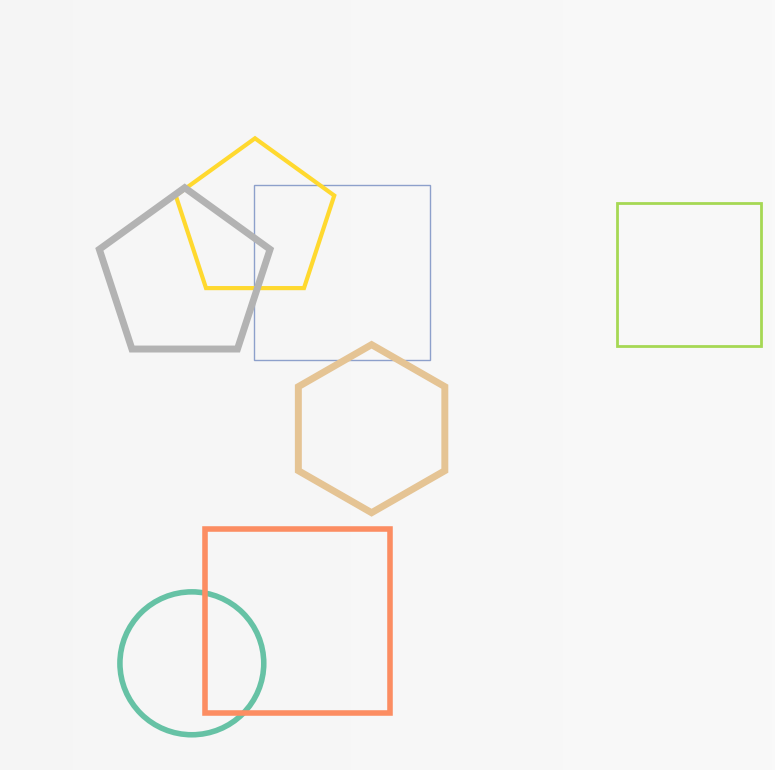[{"shape": "circle", "thickness": 2, "radius": 0.46, "center": [0.248, 0.139]}, {"shape": "square", "thickness": 2, "radius": 0.6, "center": [0.384, 0.193]}, {"shape": "square", "thickness": 0.5, "radius": 0.57, "center": [0.442, 0.647]}, {"shape": "square", "thickness": 1, "radius": 0.46, "center": [0.888, 0.644]}, {"shape": "pentagon", "thickness": 1.5, "radius": 0.54, "center": [0.329, 0.713]}, {"shape": "hexagon", "thickness": 2.5, "radius": 0.55, "center": [0.479, 0.443]}, {"shape": "pentagon", "thickness": 2.5, "radius": 0.58, "center": [0.238, 0.64]}]